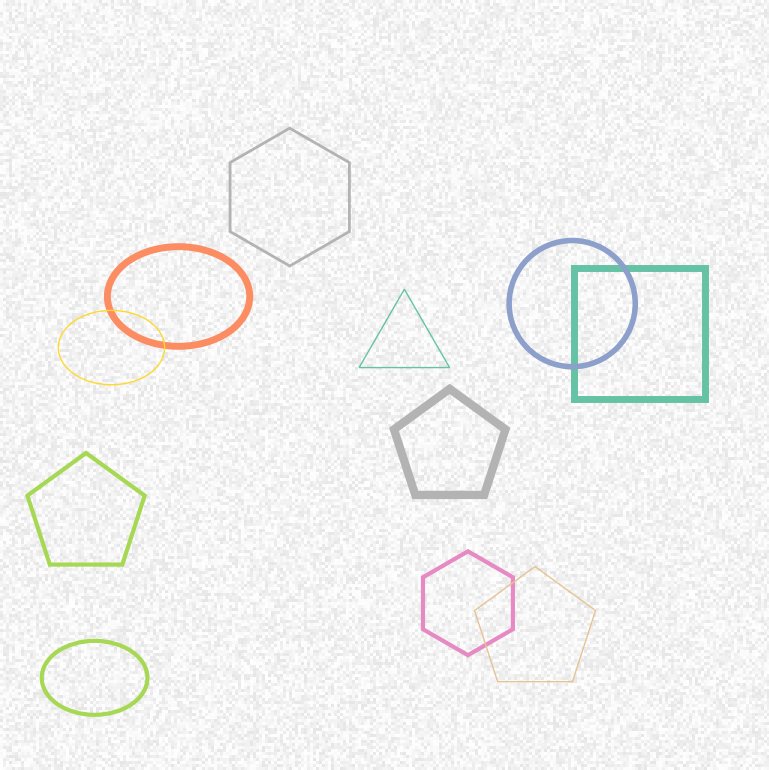[{"shape": "square", "thickness": 2.5, "radius": 0.43, "center": [0.831, 0.567]}, {"shape": "triangle", "thickness": 0.5, "radius": 0.34, "center": [0.525, 0.557]}, {"shape": "oval", "thickness": 2.5, "radius": 0.46, "center": [0.232, 0.615]}, {"shape": "circle", "thickness": 2, "radius": 0.41, "center": [0.743, 0.606]}, {"shape": "hexagon", "thickness": 1.5, "radius": 0.34, "center": [0.608, 0.217]}, {"shape": "oval", "thickness": 1.5, "radius": 0.34, "center": [0.123, 0.12]}, {"shape": "pentagon", "thickness": 1.5, "radius": 0.4, "center": [0.112, 0.332]}, {"shape": "oval", "thickness": 0.5, "radius": 0.35, "center": [0.145, 0.549]}, {"shape": "pentagon", "thickness": 0.5, "radius": 0.41, "center": [0.695, 0.182]}, {"shape": "pentagon", "thickness": 3, "radius": 0.38, "center": [0.584, 0.419]}, {"shape": "hexagon", "thickness": 1, "radius": 0.45, "center": [0.376, 0.744]}]